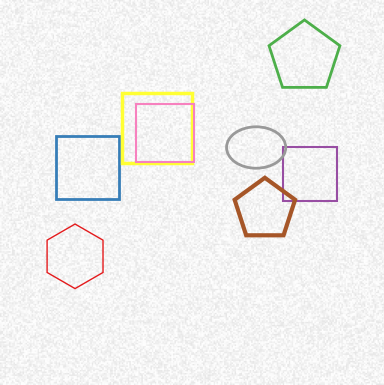[{"shape": "hexagon", "thickness": 1, "radius": 0.42, "center": [0.195, 0.334]}, {"shape": "square", "thickness": 2, "radius": 0.41, "center": [0.227, 0.564]}, {"shape": "pentagon", "thickness": 2, "radius": 0.48, "center": [0.791, 0.851]}, {"shape": "square", "thickness": 1.5, "radius": 0.35, "center": [0.806, 0.549]}, {"shape": "square", "thickness": 2.5, "radius": 0.46, "center": [0.407, 0.669]}, {"shape": "pentagon", "thickness": 3, "radius": 0.41, "center": [0.688, 0.456]}, {"shape": "square", "thickness": 1.5, "radius": 0.38, "center": [0.428, 0.655]}, {"shape": "oval", "thickness": 2, "radius": 0.38, "center": [0.665, 0.617]}]